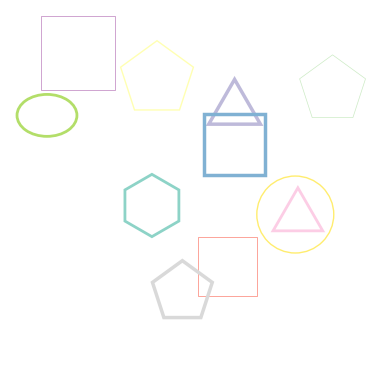[{"shape": "hexagon", "thickness": 2, "radius": 0.4, "center": [0.395, 0.466]}, {"shape": "pentagon", "thickness": 1, "radius": 0.5, "center": [0.408, 0.795]}, {"shape": "triangle", "thickness": 2.5, "radius": 0.39, "center": [0.609, 0.716]}, {"shape": "square", "thickness": 0.5, "radius": 0.38, "center": [0.591, 0.308]}, {"shape": "square", "thickness": 2.5, "radius": 0.4, "center": [0.609, 0.625]}, {"shape": "oval", "thickness": 2, "radius": 0.39, "center": [0.122, 0.7]}, {"shape": "triangle", "thickness": 2, "radius": 0.37, "center": [0.774, 0.438]}, {"shape": "pentagon", "thickness": 2.5, "radius": 0.41, "center": [0.474, 0.241]}, {"shape": "square", "thickness": 0.5, "radius": 0.48, "center": [0.203, 0.863]}, {"shape": "pentagon", "thickness": 0.5, "radius": 0.45, "center": [0.864, 0.768]}, {"shape": "circle", "thickness": 1, "radius": 0.5, "center": [0.767, 0.443]}]